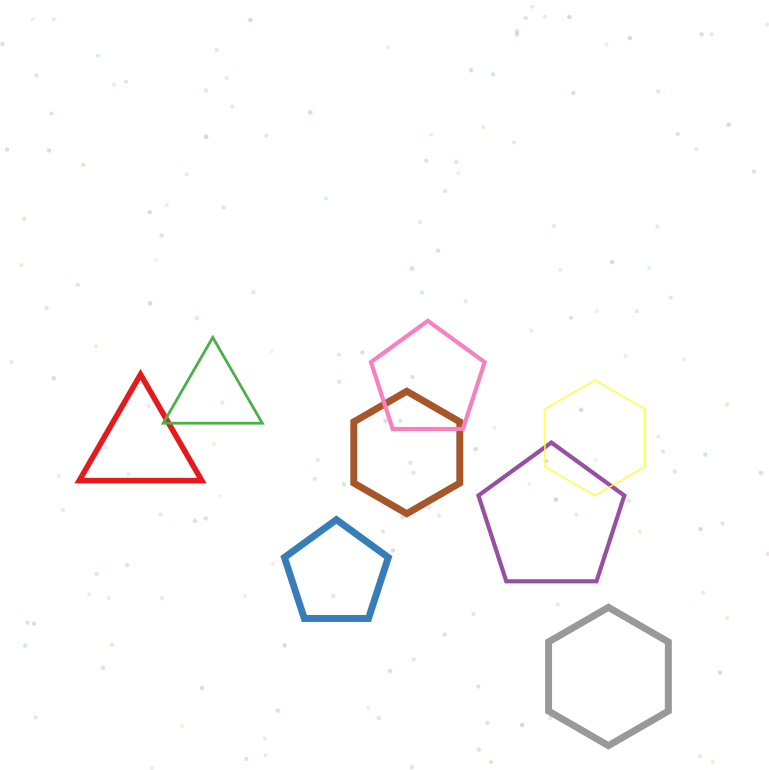[{"shape": "triangle", "thickness": 2, "radius": 0.46, "center": [0.182, 0.422]}, {"shape": "pentagon", "thickness": 2.5, "radius": 0.35, "center": [0.437, 0.254]}, {"shape": "triangle", "thickness": 1, "radius": 0.37, "center": [0.276, 0.488]}, {"shape": "pentagon", "thickness": 1.5, "radius": 0.5, "center": [0.716, 0.326]}, {"shape": "hexagon", "thickness": 0.5, "radius": 0.37, "center": [0.773, 0.431]}, {"shape": "hexagon", "thickness": 2.5, "radius": 0.4, "center": [0.528, 0.412]}, {"shape": "pentagon", "thickness": 1.5, "radius": 0.39, "center": [0.556, 0.506]}, {"shape": "hexagon", "thickness": 2.5, "radius": 0.45, "center": [0.79, 0.121]}]